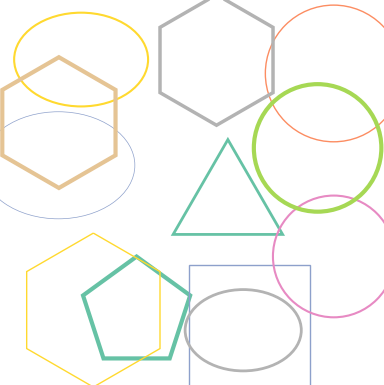[{"shape": "pentagon", "thickness": 3, "radius": 0.73, "center": [0.355, 0.187]}, {"shape": "triangle", "thickness": 2, "radius": 0.82, "center": [0.592, 0.473]}, {"shape": "circle", "thickness": 1, "radius": 0.89, "center": [0.867, 0.809]}, {"shape": "oval", "thickness": 0.5, "radius": 0.99, "center": [0.152, 0.571]}, {"shape": "square", "thickness": 1, "radius": 0.79, "center": [0.647, 0.155]}, {"shape": "circle", "thickness": 1.5, "radius": 0.79, "center": [0.867, 0.334]}, {"shape": "circle", "thickness": 3, "radius": 0.83, "center": [0.825, 0.616]}, {"shape": "oval", "thickness": 1.5, "radius": 0.87, "center": [0.211, 0.845]}, {"shape": "hexagon", "thickness": 1, "radius": 1.0, "center": [0.242, 0.195]}, {"shape": "hexagon", "thickness": 3, "radius": 0.85, "center": [0.153, 0.682]}, {"shape": "hexagon", "thickness": 2.5, "radius": 0.85, "center": [0.562, 0.844]}, {"shape": "oval", "thickness": 2, "radius": 0.75, "center": [0.632, 0.142]}]